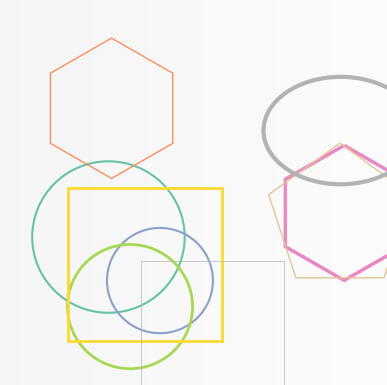[{"shape": "circle", "thickness": 1.5, "radius": 0.98, "center": [0.28, 0.384]}, {"shape": "hexagon", "thickness": 1, "radius": 0.91, "center": [0.288, 0.719]}, {"shape": "circle", "thickness": 1.5, "radius": 0.68, "center": [0.413, 0.271]}, {"shape": "hexagon", "thickness": 2.5, "radius": 0.88, "center": [0.888, 0.447]}, {"shape": "circle", "thickness": 2, "radius": 0.81, "center": [0.336, 0.204]}, {"shape": "square", "thickness": 2, "radius": 1.0, "center": [0.374, 0.313]}, {"shape": "pentagon", "thickness": 1, "radius": 0.97, "center": [0.877, 0.435]}, {"shape": "square", "thickness": 0.5, "radius": 0.93, "center": [0.549, 0.137]}, {"shape": "oval", "thickness": 3, "radius": 1.0, "center": [0.879, 0.661]}]